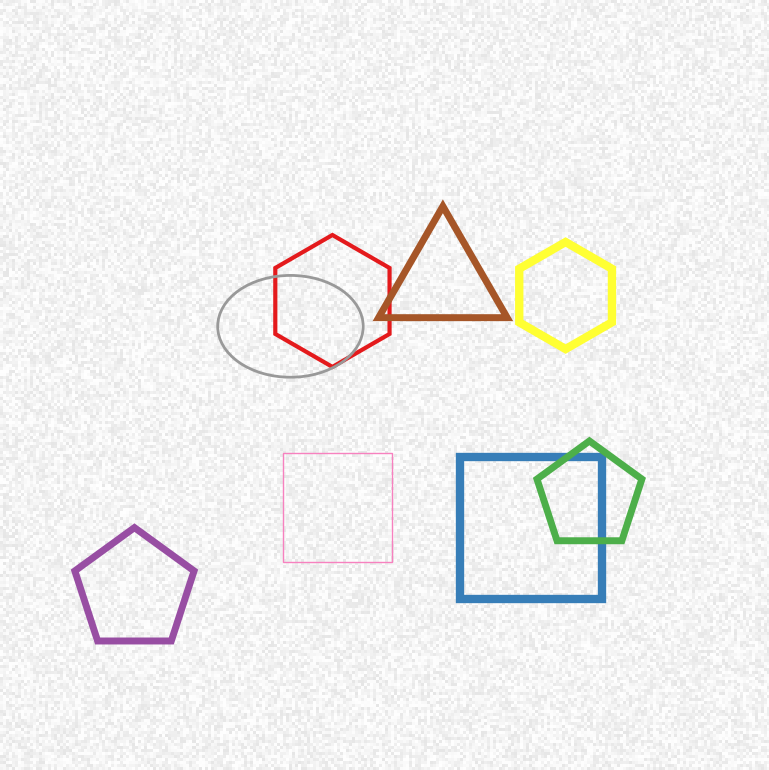[{"shape": "hexagon", "thickness": 1.5, "radius": 0.43, "center": [0.432, 0.609]}, {"shape": "square", "thickness": 3, "radius": 0.46, "center": [0.689, 0.314]}, {"shape": "pentagon", "thickness": 2.5, "radius": 0.36, "center": [0.766, 0.356]}, {"shape": "pentagon", "thickness": 2.5, "radius": 0.41, "center": [0.175, 0.233]}, {"shape": "hexagon", "thickness": 3, "radius": 0.35, "center": [0.735, 0.616]}, {"shape": "triangle", "thickness": 2.5, "radius": 0.48, "center": [0.575, 0.636]}, {"shape": "square", "thickness": 0.5, "radius": 0.35, "center": [0.438, 0.341]}, {"shape": "oval", "thickness": 1, "radius": 0.47, "center": [0.377, 0.576]}]